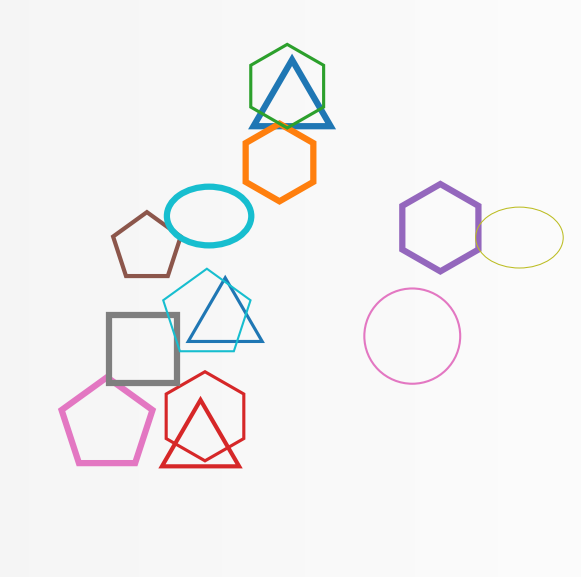[{"shape": "triangle", "thickness": 1.5, "radius": 0.37, "center": [0.387, 0.445]}, {"shape": "triangle", "thickness": 3, "radius": 0.38, "center": [0.502, 0.819]}, {"shape": "hexagon", "thickness": 3, "radius": 0.34, "center": [0.481, 0.718]}, {"shape": "hexagon", "thickness": 1.5, "radius": 0.36, "center": [0.494, 0.85]}, {"shape": "triangle", "thickness": 2, "radius": 0.38, "center": [0.345, 0.23]}, {"shape": "hexagon", "thickness": 1.5, "radius": 0.39, "center": [0.353, 0.278]}, {"shape": "hexagon", "thickness": 3, "radius": 0.38, "center": [0.758, 0.605]}, {"shape": "pentagon", "thickness": 2, "radius": 0.31, "center": [0.253, 0.571]}, {"shape": "circle", "thickness": 1, "radius": 0.41, "center": [0.709, 0.417]}, {"shape": "pentagon", "thickness": 3, "radius": 0.41, "center": [0.184, 0.264]}, {"shape": "square", "thickness": 3, "radius": 0.29, "center": [0.246, 0.395]}, {"shape": "oval", "thickness": 0.5, "radius": 0.38, "center": [0.894, 0.588]}, {"shape": "oval", "thickness": 3, "radius": 0.36, "center": [0.36, 0.625]}, {"shape": "pentagon", "thickness": 1, "radius": 0.39, "center": [0.356, 0.455]}]